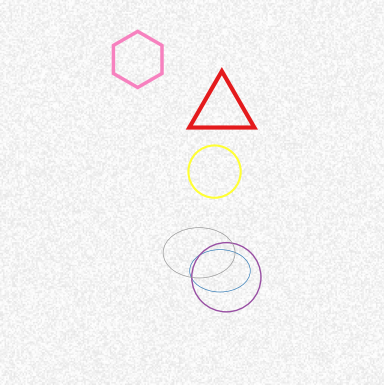[{"shape": "triangle", "thickness": 3, "radius": 0.49, "center": [0.576, 0.718]}, {"shape": "oval", "thickness": 0.5, "radius": 0.39, "center": [0.571, 0.297]}, {"shape": "circle", "thickness": 1, "radius": 0.45, "center": [0.588, 0.28]}, {"shape": "circle", "thickness": 1.5, "radius": 0.34, "center": [0.557, 0.554]}, {"shape": "hexagon", "thickness": 2.5, "radius": 0.36, "center": [0.358, 0.846]}, {"shape": "oval", "thickness": 0.5, "radius": 0.47, "center": [0.517, 0.343]}]